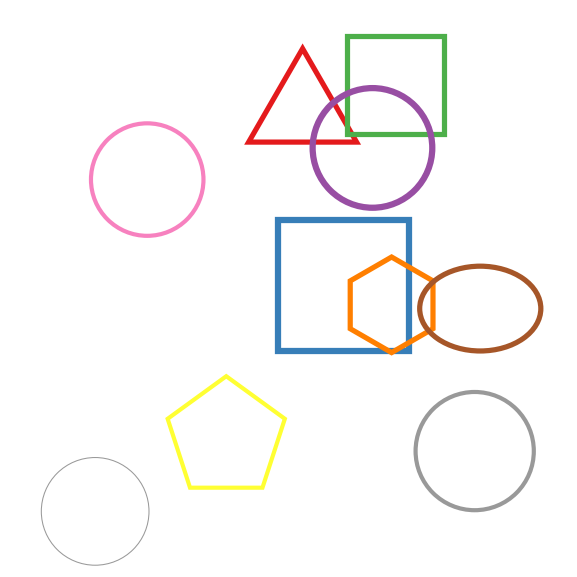[{"shape": "triangle", "thickness": 2.5, "radius": 0.54, "center": [0.524, 0.807]}, {"shape": "square", "thickness": 3, "radius": 0.57, "center": [0.595, 0.505]}, {"shape": "square", "thickness": 2.5, "radius": 0.42, "center": [0.685, 0.852]}, {"shape": "circle", "thickness": 3, "radius": 0.52, "center": [0.645, 0.743]}, {"shape": "hexagon", "thickness": 2.5, "radius": 0.41, "center": [0.678, 0.471]}, {"shape": "pentagon", "thickness": 2, "radius": 0.53, "center": [0.392, 0.241]}, {"shape": "oval", "thickness": 2.5, "radius": 0.52, "center": [0.832, 0.465]}, {"shape": "circle", "thickness": 2, "radius": 0.49, "center": [0.255, 0.688]}, {"shape": "circle", "thickness": 0.5, "radius": 0.47, "center": [0.165, 0.114]}, {"shape": "circle", "thickness": 2, "radius": 0.51, "center": [0.822, 0.218]}]